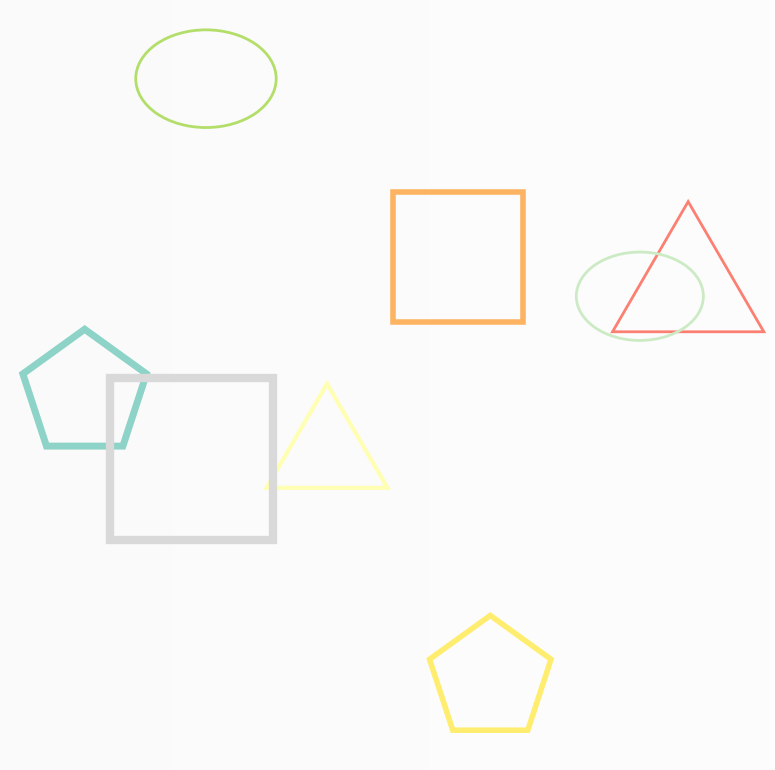[{"shape": "pentagon", "thickness": 2.5, "radius": 0.42, "center": [0.109, 0.489]}, {"shape": "triangle", "thickness": 1.5, "radius": 0.45, "center": [0.422, 0.412]}, {"shape": "triangle", "thickness": 1, "radius": 0.56, "center": [0.888, 0.625]}, {"shape": "square", "thickness": 2, "radius": 0.42, "center": [0.592, 0.666]}, {"shape": "oval", "thickness": 1, "radius": 0.45, "center": [0.266, 0.898]}, {"shape": "square", "thickness": 3, "radius": 0.53, "center": [0.247, 0.404]}, {"shape": "oval", "thickness": 1, "radius": 0.41, "center": [0.826, 0.615]}, {"shape": "pentagon", "thickness": 2, "radius": 0.41, "center": [0.633, 0.118]}]